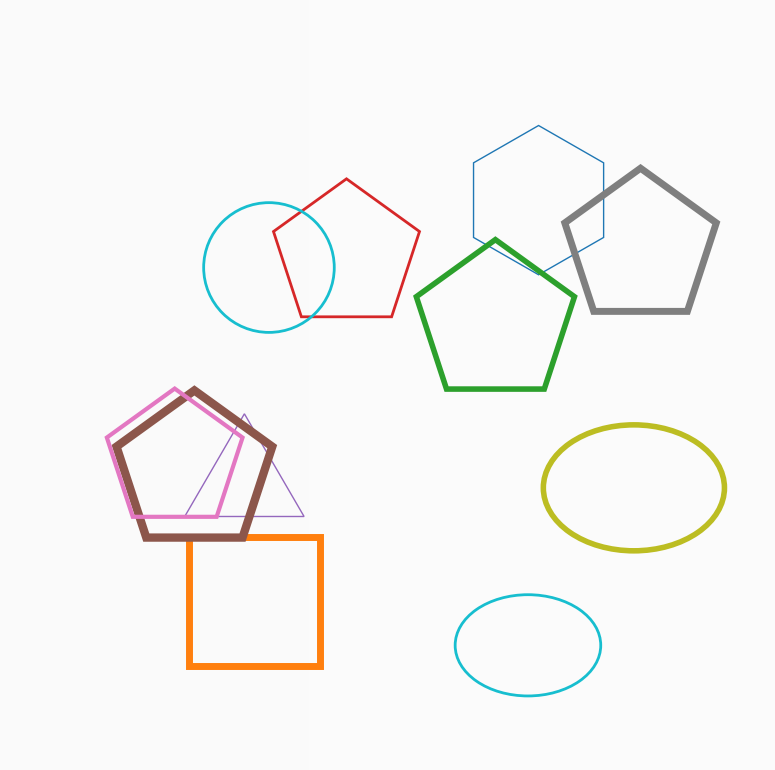[{"shape": "hexagon", "thickness": 0.5, "radius": 0.48, "center": [0.695, 0.74]}, {"shape": "square", "thickness": 2.5, "radius": 0.42, "center": [0.328, 0.219]}, {"shape": "pentagon", "thickness": 2, "radius": 0.54, "center": [0.639, 0.582]}, {"shape": "pentagon", "thickness": 1, "radius": 0.5, "center": [0.447, 0.669]}, {"shape": "triangle", "thickness": 0.5, "radius": 0.44, "center": [0.315, 0.374]}, {"shape": "pentagon", "thickness": 3, "radius": 0.53, "center": [0.251, 0.387]}, {"shape": "pentagon", "thickness": 1.5, "radius": 0.46, "center": [0.225, 0.403]}, {"shape": "pentagon", "thickness": 2.5, "radius": 0.51, "center": [0.827, 0.679]}, {"shape": "oval", "thickness": 2, "radius": 0.58, "center": [0.818, 0.366]}, {"shape": "oval", "thickness": 1, "radius": 0.47, "center": [0.681, 0.162]}, {"shape": "circle", "thickness": 1, "radius": 0.42, "center": [0.347, 0.653]}]